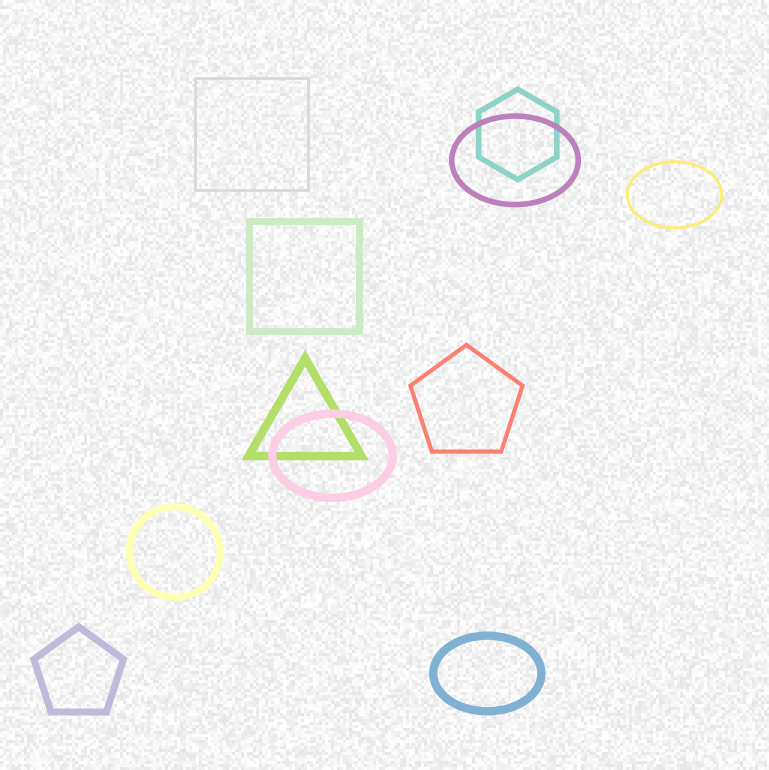[{"shape": "hexagon", "thickness": 2, "radius": 0.29, "center": [0.672, 0.825]}, {"shape": "circle", "thickness": 2.5, "radius": 0.29, "center": [0.227, 0.283]}, {"shape": "pentagon", "thickness": 2.5, "radius": 0.31, "center": [0.102, 0.125]}, {"shape": "pentagon", "thickness": 1.5, "radius": 0.38, "center": [0.606, 0.475]}, {"shape": "oval", "thickness": 3, "radius": 0.35, "center": [0.633, 0.125]}, {"shape": "triangle", "thickness": 3, "radius": 0.42, "center": [0.396, 0.45]}, {"shape": "oval", "thickness": 3, "radius": 0.39, "center": [0.432, 0.408]}, {"shape": "square", "thickness": 1, "radius": 0.37, "center": [0.327, 0.826]}, {"shape": "oval", "thickness": 2, "radius": 0.41, "center": [0.669, 0.792]}, {"shape": "square", "thickness": 2.5, "radius": 0.36, "center": [0.394, 0.641]}, {"shape": "oval", "thickness": 1, "radius": 0.31, "center": [0.876, 0.747]}]